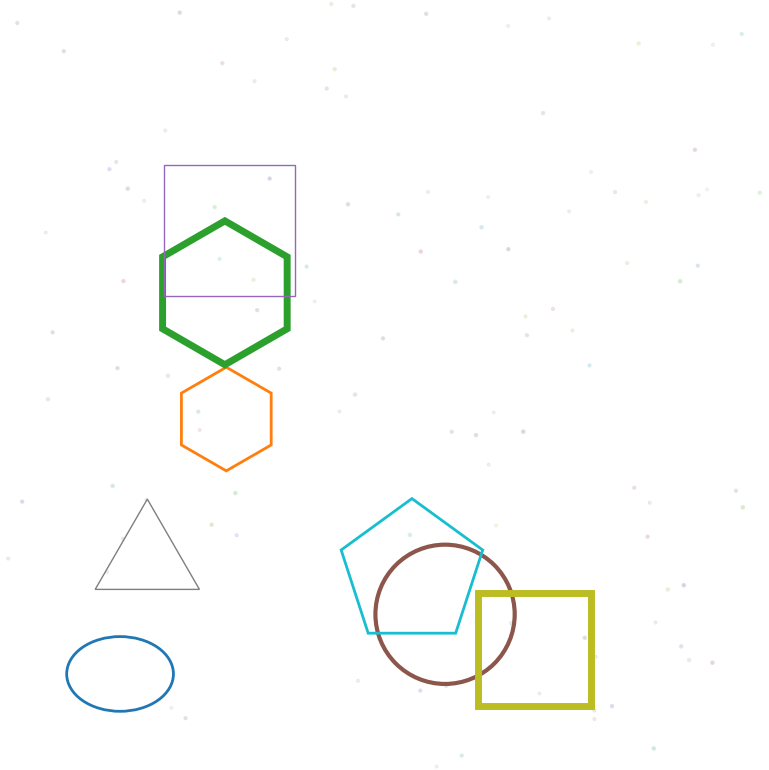[{"shape": "oval", "thickness": 1, "radius": 0.35, "center": [0.156, 0.125]}, {"shape": "hexagon", "thickness": 1, "radius": 0.34, "center": [0.294, 0.456]}, {"shape": "hexagon", "thickness": 2.5, "radius": 0.47, "center": [0.292, 0.62]}, {"shape": "square", "thickness": 0.5, "radius": 0.43, "center": [0.298, 0.7]}, {"shape": "circle", "thickness": 1.5, "radius": 0.45, "center": [0.578, 0.202]}, {"shape": "triangle", "thickness": 0.5, "radius": 0.39, "center": [0.191, 0.274]}, {"shape": "square", "thickness": 2.5, "radius": 0.37, "center": [0.694, 0.157]}, {"shape": "pentagon", "thickness": 1, "radius": 0.48, "center": [0.535, 0.256]}]